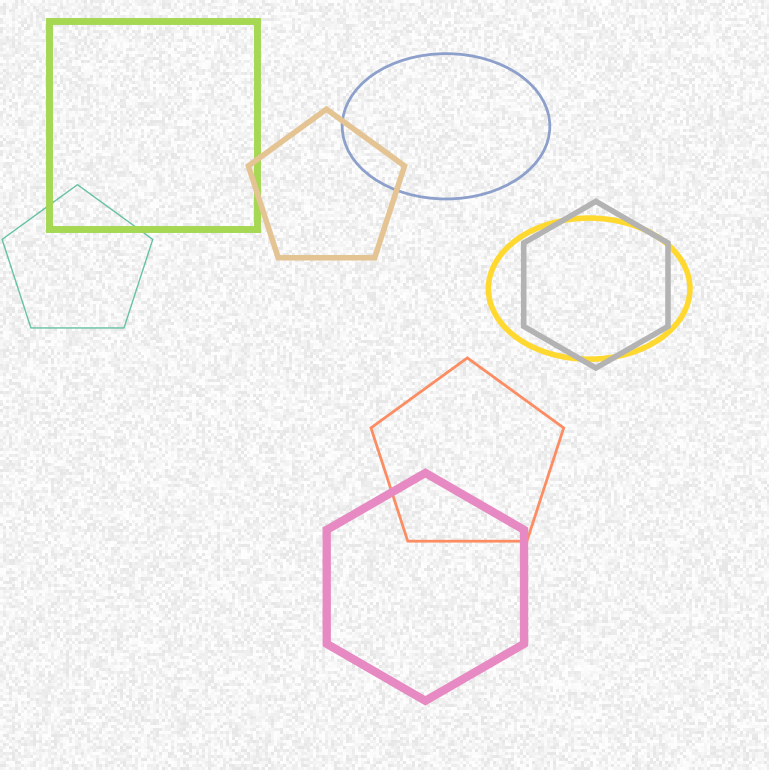[{"shape": "pentagon", "thickness": 0.5, "radius": 0.51, "center": [0.101, 0.657]}, {"shape": "pentagon", "thickness": 1, "radius": 0.66, "center": [0.607, 0.404]}, {"shape": "oval", "thickness": 1, "radius": 0.67, "center": [0.579, 0.836]}, {"shape": "hexagon", "thickness": 3, "radius": 0.74, "center": [0.552, 0.238]}, {"shape": "square", "thickness": 2.5, "radius": 0.68, "center": [0.199, 0.838]}, {"shape": "oval", "thickness": 2, "radius": 0.65, "center": [0.765, 0.625]}, {"shape": "pentagon", "thickness": 2, "radius": 0.53, "center": [0.424, 0.752]}, {"shape": "hexagon", "thickness": 2, "radius": 0.54, "center": [0.774, 0.63]}]